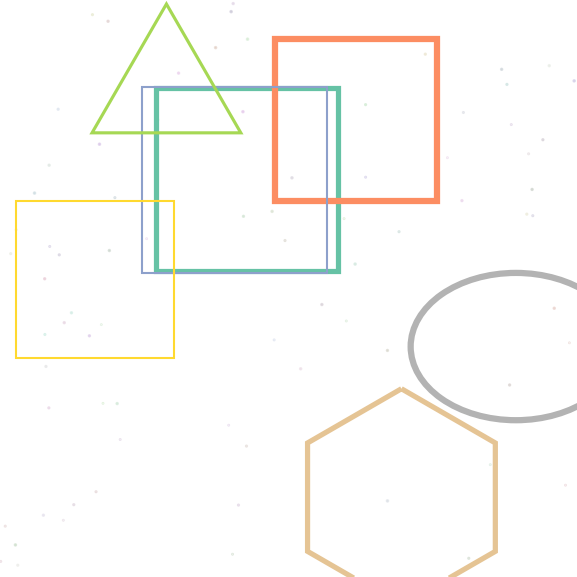[{"shape": "square", "thickness": 2.5, "radius": 0.79, "center": [0.428, 0.689]}, {"shape": "square", "thickness": 3, "radius": 0.7, "center": [0.616, 0.791]}, {"shape": "square", "thickness": 1, "radius": 0.8, "center": [0.406, 0.688]}, {"shape": "triangle", "thickness": 1.5, "radius": 0.74, "center": [0.288, 0.843]}, {"shape": "square", "thickness": 1, "radius": 0.68, "center": [0.165, 0.516]}, {"shape": "hexagon", "thickness": 2.5, "radius": 0.94, "center": [0.695, 0.138]}, {"shape": "oval", "thickness": 3, "radius": 0.91, "center": [0.893, 0.399]}]